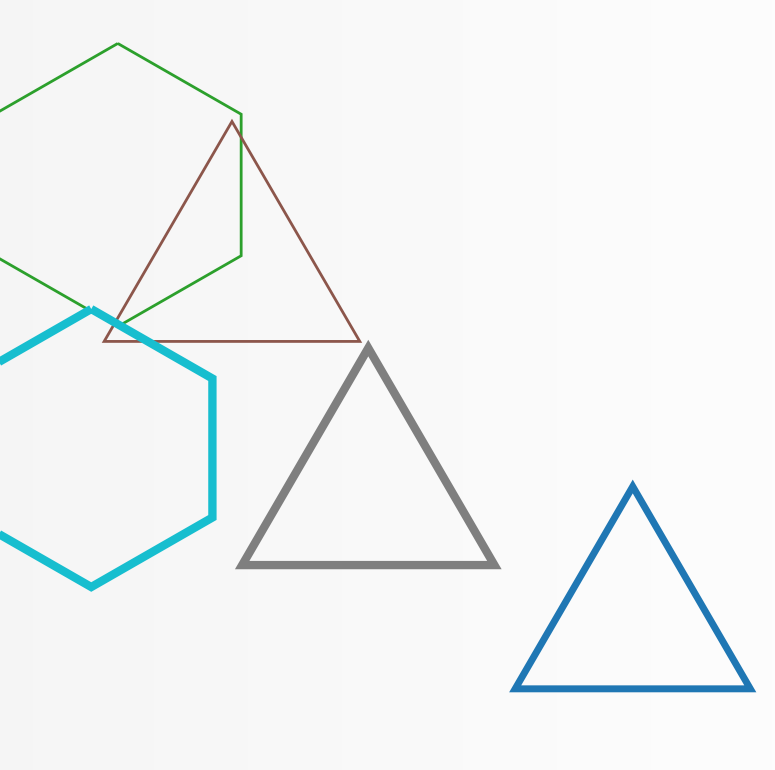[{"shape": "triangle", "thickness": 2.5, "radius": 0.88, "center": [0.816, 0.193]}, {"shape": "hexagon", "thickness": 1, "radius": 0.92, "center": [0.152, 0.76]}, {"shape": "triangle", "thickness": 1, "radius": 0.95, "center": [0.299, 0.652]}, {"shape": "triangle", "thickness": 3, "radius": 0.94, "center": [0.475, 0.36]}, {"shape": "hexagon", "thickness": 3, "radius": 0.9, "center": [0.118, 0.418]}]